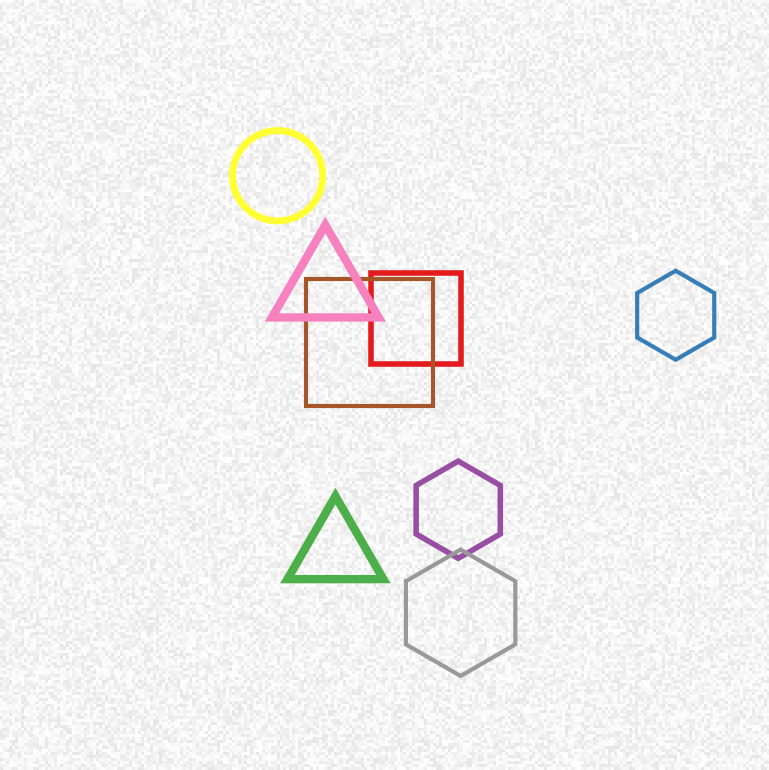[{"shape": "square", "thickness": 2, "radius": 0.29, "center": [0.54, 0.586]}, {"shape": "hexagon", "thickness": 1.5, "radius": 0.29, "center": [0.878, 0.591]}, {"shape": "triangle", "thickness": 3, "radius": 0.36, "center": [0.436, 0.284]}, {"shape": "hexagon", "thickness": 2, "radius": 0.32, "center": [0.595, 0.338]}, {"shape": "circle", "thickness": 2.5, "radius": 0.29, "center": [0.361, 0.772]}, {"shape": "square", "thickness": 1.5, "radius": 0.41, "center": [0.48, 0.555]}, {"shape": "triangle", "thickness": 3, "radius": 0.4, "center": [0.423, 0.628]}, {"shape": "hexagon", "thickness": 1.5, "radius": 0.41, "center": [0.598, 0.204]}]